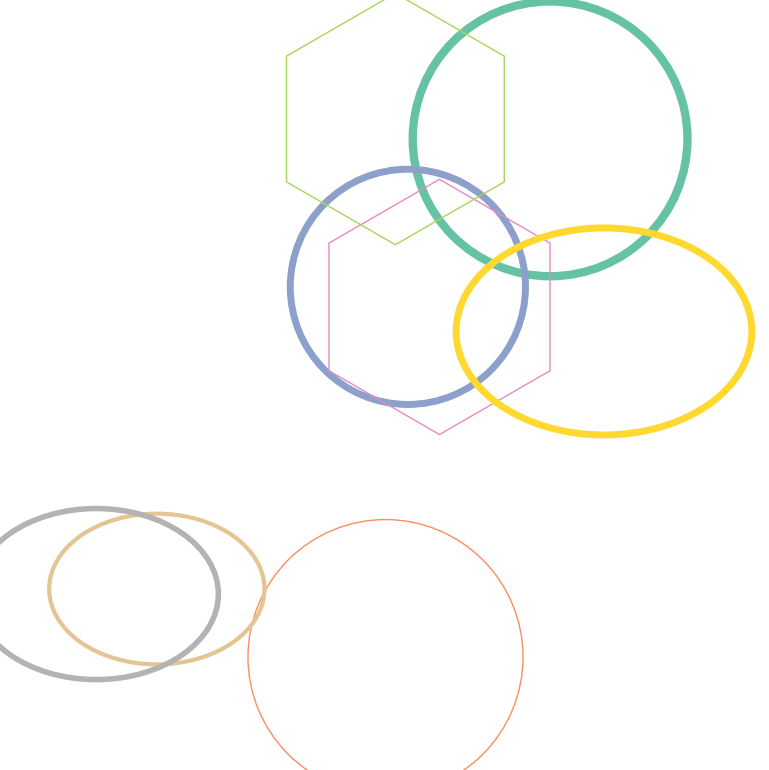[{"shape": "circle", "thickness": 3, "radius": 0.89, "center": [0.714, 0.82]}, {"shape": "circle", "thickness": 0.5, "radius": 0.89, "center": [0.501, 0.147]}, {"shape": "circle", "thickness": 2.5, "radius": 0.76, "center": [0.53, 0.627]}, {"shape": "hexagon", "thickness": 0.5, "radius": 0.83, "center": [0.571, 0.601]}, {"shape": "hexagon", "thickness": 0.5, "radius": 0.82, "center": [0.513, 0.845]}, {"shape": "oval", "thickness": 2.5, "radius": 0.96, "center": [0.784, 0.57]}, {"shape": "oval", "thickness": 1.5, "radius": 0.7, "center": [0.204, 0.235]}, {"shape": "oval", "thickness": 2, "radius": 0.79, "center": [0.125, 0.228]}]